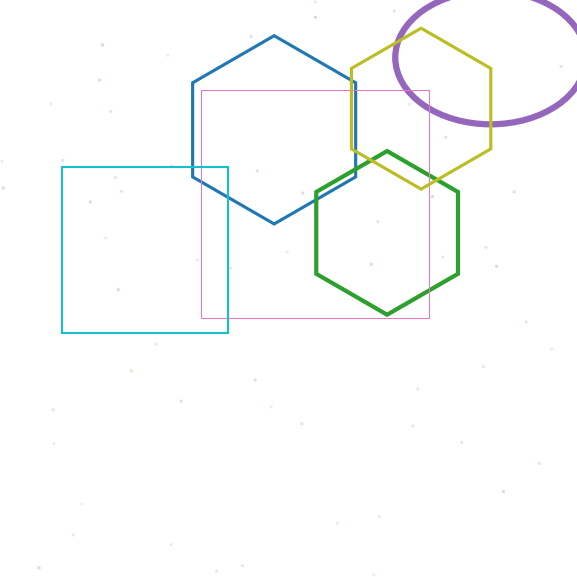[{"shape": "hexagon", "thickness": 1.5, "radius": 0.81, "center": [0.475, 0.774]}, {"shape": "hexagon", "thickness": 2, "radius": 0.71, "center": [0.67, 0.596]}, {"shape": "oval", "thickness": 3, "radius": 0.83, "center": [0.85, 0.899]}, {"shape": "square", "thickness": 0.5, "radius": 0.99, "center": [0.546, 0.646]}, {"shape": "hexagon", "thickness": 1.5, "radius": 0.7, "center": [0.729, 0.811]}, {"shape": "square", "thickness": 1, "radius": 0.72, "center": [0.251, 0.566]}]